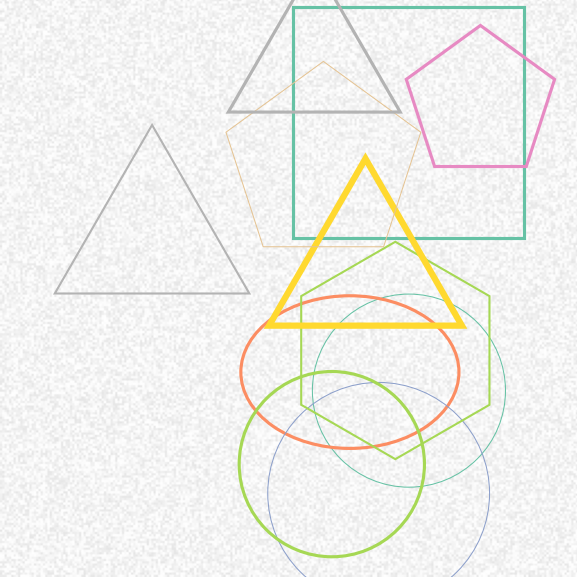[{"shape": "circle", "thickness": 0.5, "radius": 0.84, "center": [0.708, 0.323]}, {"shape": "square", "thickness": 1.5, "radius": 1.0, "center": [0.708, 0.787]}, {"shape": "oval", "thickness": 1.5, "radius": 0.94, "center": [0.606, 0.355]}, {"shape": "circle", "thickness": 0.5, "radius": 0.96, "center": [0.656, 0.145]}, {"shape": "pentagon", "thickness": 1.5, "radius": 0.68, "center": [0.832, 0.82]}, {"shape": "circle", "thickness": 1.5, "radius": 0.8, "center": [0.575, 0.195]}, {"shape": "hexagon", "thickness": 1, "radius": 0.94, "center": [0.685, 0.392]}, {"shape": "triangle", "thickness": 3, "radius": 0.96, "center": [0.633, 0.532]}, {"shape": "pentagon", "thickness": 0.5, "radius": 0.89, "center": [0.56, 0.715]}, {"shape": "triangle", "thickness": 1, "radius": 0.97, "center": [0.263, 0.588]}, {"shape": "triangle", "thickness": 1.5, "radius": 0.86, "center": [0.544, 0.891]}]